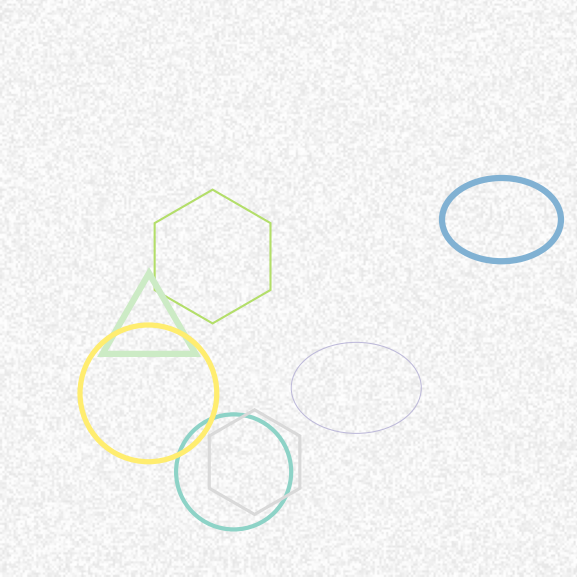[{"shape": "circle", "thickness": 2, "radius": 0.5, "center": [0.405, 0.182]}, {"shape": "oval", "thickness": 0.5, "radius": 0.56, "center": [0.617, 0.327]}, {"shape": "oval", "thickness": 3, "radius": 0.51, "center": [0.868, 0.619]}, {"shape": "hexagon", "thickness": 1, "radius": 0.58, "center": [0.368, 0.555]}, {"shape": "hexagon", "thickness": 1.5, "radius": 0.45, "center": [0.441, 0.199]}, {"shape": "triangle", "thickness": 3, "radius": 0.47, "center": [0.258, 0.433]}, {"shape": "circle", "thickness": 2.5, "radius": 0.59, "center": [0.257, 0.318]}]